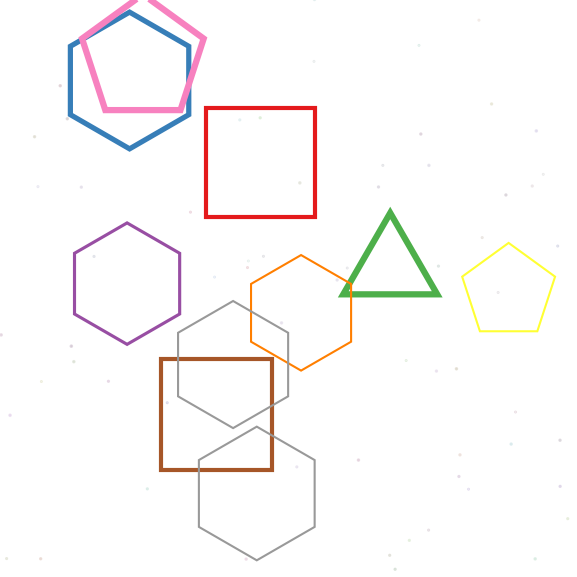[{"shape": "square", "thickness": 2, "radius": 0.47, "center": [0.451, 0.718]}, {"shape": "hexagon", "thickness": 2.5, "radius": 0.59, "center": [0.224, 0.86]}, {"shape": "triangle", "thickness": 3, "radius": 0.47, "center": [0.676, 0.536]}, {"shape": "hexagon", "thickness": 1.5, "radius": 0.53, "center": [0.22, 0.508]}, {"shape": "hexagon", "thickness": 1, "radius": 0.5, "center": [0.521, 0.457]}, {"shape": "pentagon", "thickness": 1, "radius": 0.42, "center": [0.881, 0.494]}, {"shape": "square", "thickness": 2, "radius": 0.48, "center": [0.375, 0.281]}, {"shape": "pentagon", "thickness": 3, "radius": 0.55, "center": [0.247, 0.898]}, {"shape": "hexagon", "thickness": 1, "radius": 0.55, "center": [0.404, 0.368]}, {"shape": "hexagon", "thickness": 1, "radius": 0.58, "center": [0.445, 0.145]}]